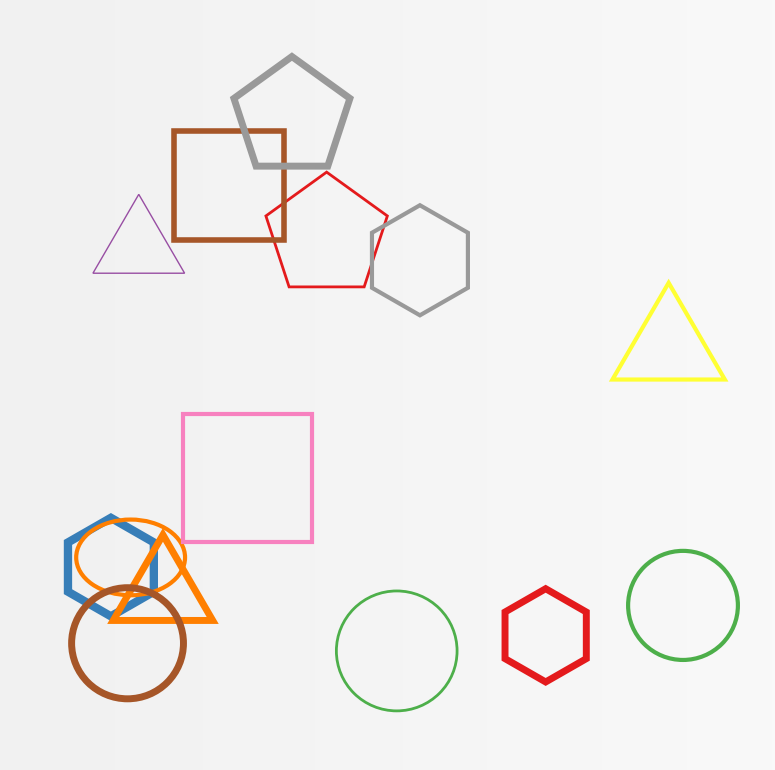[{"shape": "pentagon", "thickness": 1, "radius": 0.41, "center": [0.421, 0.694]}, {"shape": "hexagon", "thickness": 2.5, "radius": 0.3, "center": [0.704, 0.175]}, {"shape": "hexagon", "thickness": 3, "radius": 0.32, "center": [0.143, 0.264]}, {"shape": "circle", "thickness": 1, "radius": 0.39, "center": [0.512, 0.155]}, {"shape": "circle", "thickness": 1.5, "radius": 0.35, "center": [0.881, 0.214]}, {"shape": "triangle", "thickness": 0.5, "radius": 0.34, "center": [0.179, 0.679]}, {"shape": "oval", "thickness": 1.5, "radius": 0.35, "center": [0.169, 0.276]}, {"shape": "triangle", "thickness": 2.5, "radius": 0.37, "center": [0.21, 0.231]}, {"shape": "triangle", "thickness": 1.5, "radius": 0.42, "center": [0.863, 0.549]}, {"shape": "square", "thickness": 2, "radius": 0.36, "center": [0.295, 0.759]}, {"shape": "circle", "thickness": 2.5, "radius": 0.36, "center": [0.165, 0.165]}, {"shape": "square", "thickness": 1.5, "radius": 0.42, "center": [0.319, 0.379]}, {"shape": "pentagon", "thickness": 2.5, "radius": 0.39, "center": [0.377, 0.848]}, {"shape": "hexagon", "thickness": 1.5, "radius": 0.36, "center": [0.542, 0.662]}]